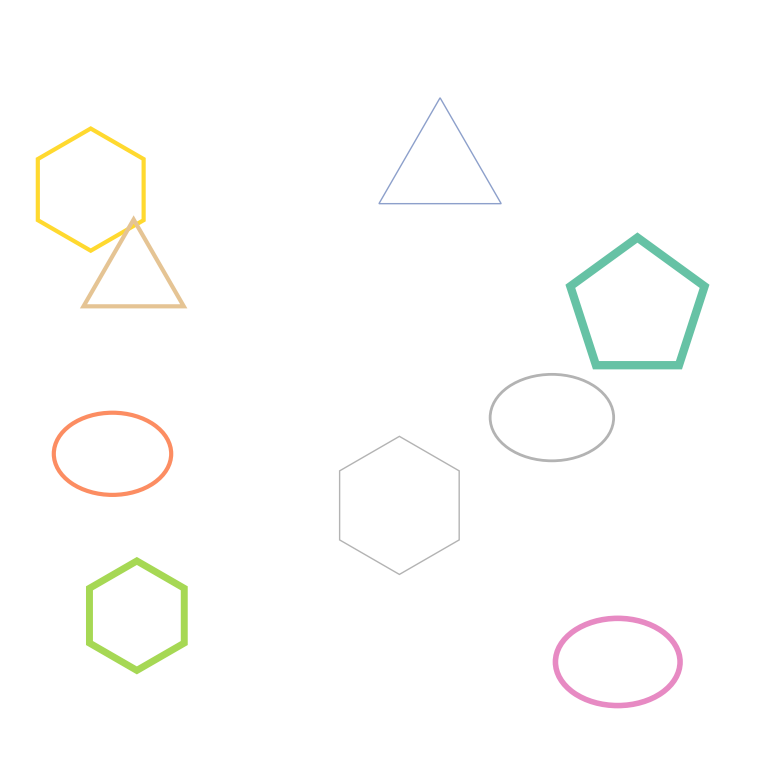[{"shape": "pentagon", "thickness": 3, "radius": 0.46, "center": [0.828, 0.6]}, {"shape": "oval", "thickness": 1.5, "radius": 0.38, "center": [0.146, 0.411]}, {"shape": "triangle", "thickness": 0.5, "radius": 0.46, "center": [0.572, 0.781]}, {"shape": "oval", "thickness": 2, "radius": 0.4, "center": [0.802, 0.14]}, {"shape": "hexagon", "thickness": 2.5, "radius": 0.36, "center": [0.178, 0.2]}, {"shape": "hexagon", "thickness": 1.5, "radius": 0.4, "center": [0.118, 0.754]}, {"shape": "triangle", "thickness": 1.5, "radius": 0.38, "center": [0.174, 0.64]}, {"shape": "oval", "thickness": 1, "radius": 0.4, "center": [0.717, 0.458]}, {"shape": "hexagon", "thickness": 0.5, "radius": 0.45, "center": [0.519, 0.344]}]